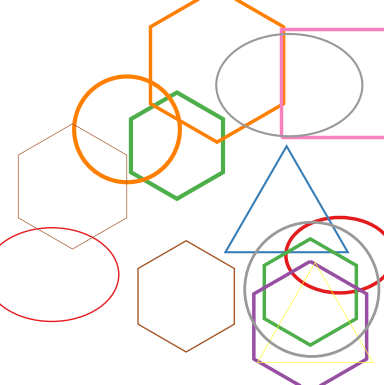[{"shape": "oval", "thickness": 1, "radius": 0.87, "center": [0.135, 0.287]}, {"shape": "oval", "thickness": 2.5, "radius": 0.7, "center": [0.883, 0.337]}, {"shape": "triangle", "thickness": 1.5, "radius": 0.92, "center": [0.744, 0.437]}, {"shape": "hexagon", "thickness": 3, "radius": 0.69, "center": [0.46, 0.622]}, {"shape": "hexagon", "thickness": 2.5, "radius": 0.69, "center": [0.806, 0.242]}, {"shape": "hexagon", "thickness": 2.5, "radius": 0.85, "center": [0.806, 0.152]}, {"shape": "circle", "thickness": 3, "radius": 0.69, "center": [0.33, 0.664]}, {"shape": "hexagon", "thickness": 2.5, "radius": 1.0, "center": [0.564, 0.83]}, {"shape": "triangle", "thickness": 0.5, "radius": 0.87, "center": [0.818, 0.145]}, {"shape": "hexagon", "thickness": 1, "radius": 0.72, "center": [0.484, 0.23]}, {"shape": "hexagon", "thickness": 0.5, "radius": 0.81, "center": [0.188, 0.516]}, {"shape": "square", "thickness": 2.5, "radius": 0.7, "center": [0.87, 0.785]}, {"shape": "circle", "thickness": 2, "radius": 0.87, "center": [0.81, 0.248]}, {"shape": "oval", "thickness": 1.5, "radius": 0.95, "center": [0.751, 0.779]}]